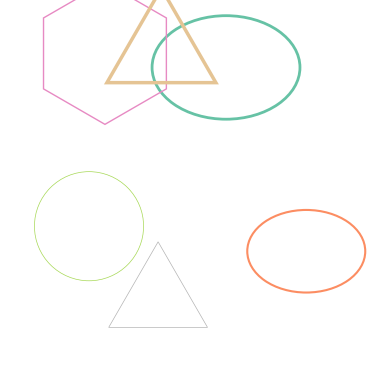[{"shape": "oval", "thickness": 2, "radius": 0.96, "center": [0.587, 0.825]}, {"shape": "oval", "thickness": 1.5, "radius": 0.77, "center": [0.795, 0.347]}, {"shape": "hexagon", "thickness": 1, "radius": 0.92, "center": [0.273, 0.861]}, {"shape": "circle", "thickness": 0.5, "radius": 0.71, "center": [0.231, 0.412]}, {"shape": "triangle", "thickness": 2.5, "radius": 0.82, "center": [0.419, 0.867]}, {"shape": "triangle", "thickness": 0.5, "radius": 0.74, "center": [0.411, 0.224]}]